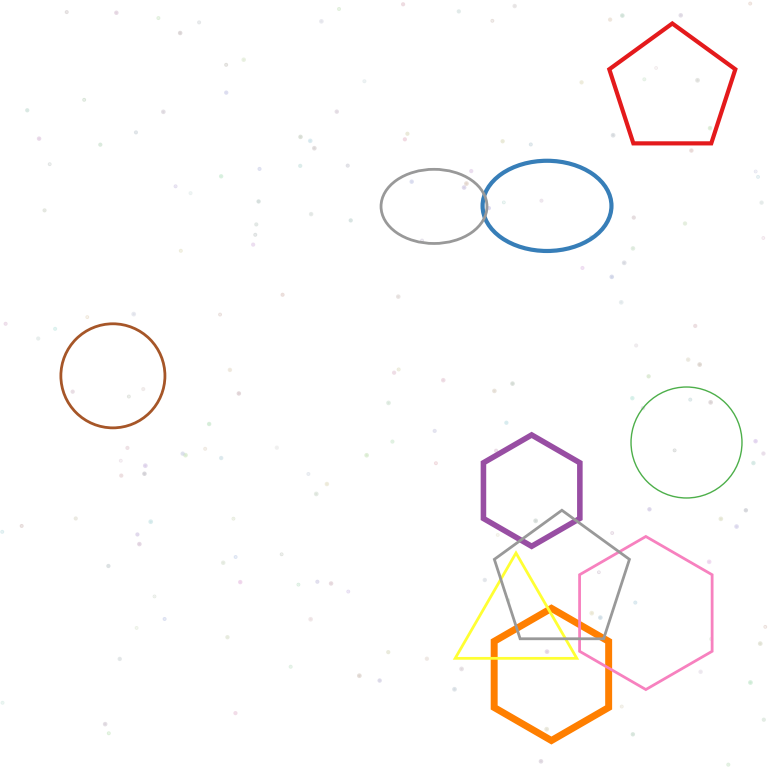[{"shape": "pentagon", "thickness": 1.5, "radius": 0.43, "center": [0.873, 0.883]}, {"shape": "oval", "thickness": 1.5, "radius": 0.42, "center": [0.71, 0.733]}, {"shape": "circle", "thickness": 0.5, "radius": 0.36, "center": [0.892, 0.425]}, {"shape": "hexagon", "thickness": 2, "radius": 0.36, "center": [0.69, 0.363]}, {"shape": "hexagon", "thickness": 2.5, "radius": 0.43, "center": [0.716, 0.124]}, {"shape": "triangle", "thickness": 1, "radius": 0.46, "center": [0.67, 0.191]}, {"shape": "circle", "thickness": 1, "radius": 0.34, "center": [0.147, 0.512]}, {"shape": "hexagon", "thickness": 1, "radius": 0.5, "center": [0.839, 0.204]}, {"shape": "pentagon", "thickness": 1, "radius": 0.46, "center": [0.73, 0.245]}, {"shape": "oval", "thickness": 1, "radius": 0.34, "center": [0.564, 0.732]}]